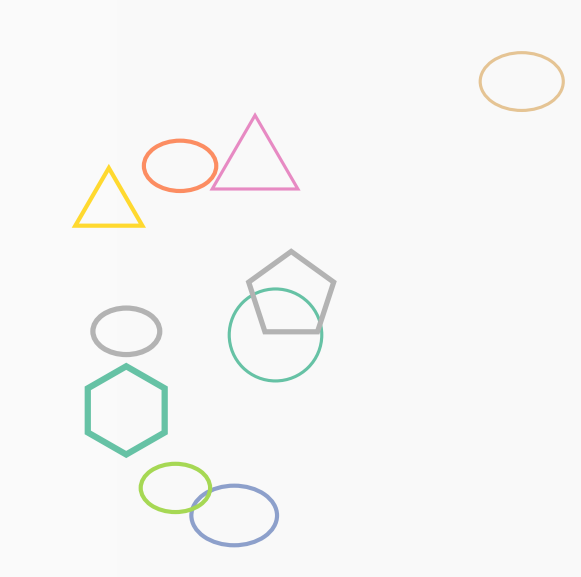[{"shape": "circle", "thickness": 1.5, "radius": 0.4, "center": [0.474, 0.419]}, {"shape": "hexagon", "thickness": 3, "radius": 0.38, "center": [0.217, 0.289]}, {"shape": "oval", "thickness": 2, "radius": 0.31, "center": [0.31, 0.712]}, {"shape": "oval", "thickness": 2, "radius": 0.37, "center": [0.403, 0.107]}, {"shape": "triangle", "thickness": 1.5, "radius": 0.43, "center": [0.439, 0.714]}, {"shape": "oval", "thickness": 2, "radius": 0.3, "center": [0.302, 0.154]}, {"shape": "triangle", "thickness": 2, "radius": 0.33, "center": [0.187, 0.642]}, {"shape": "oval", "thickness": 1.5, "radius": 0.36, "center": [0.898, 0.858]}, {"shape": "oval", "thickness": 2.5, "radius": 0.29, "center": [0.217, 0.425]}, {"shape": "pentagon", "thickness": 2.5, "radius": 0.38, "center": [0.501, 0.487]}]